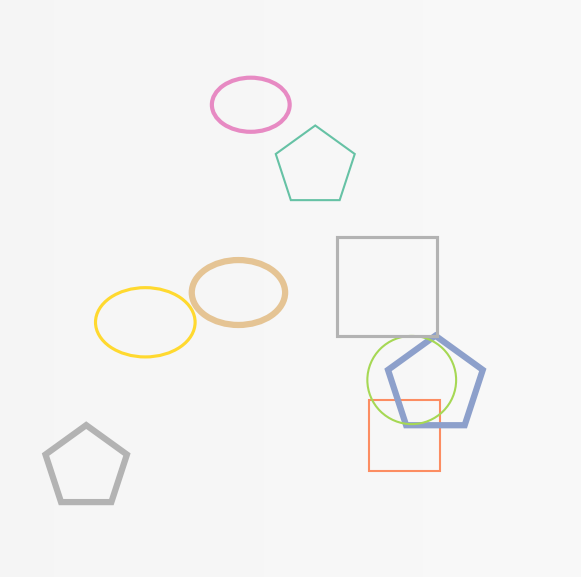[{"shape": "pentagon", "thickness": 1, "radius": 0.36, "center": [0.542, 0.71]}, {"shape": "square", "thickness": 1, "radius": 0.31, "center": [0.696, 0.245]}, {"shape": "pentagon", "thickness": 3, "radius": 0.43, "center": [0.749, 0.332]}, {"shape": "oval", "thickness": 2, "radius": 0.33, "center": [0.431, 0.818]}, {"shape": "circle", "thickness": 1, "radius": 0.38, "center": [0.708, 0.341]}, {"shape": "oval", "thickness": 1.5, "radius": 0.43, "center": [0.25, 0.441]}, {"shape": "oval", "thickness": 3, "radius": 0.4, "center": [0.41, 0.493]}, {"shape": "square", "thickness": 1.5, "radius": 0.43, "center": [0.666, 0.503]}, {"shape": "pentagon", "thickness": 3, "radius": 0.37, "center": [0.148, 0.189]}]